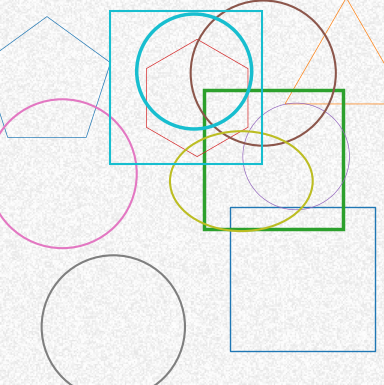[{"shape": "square", "thickness": 1, "radius": 0.94, "center": [0.786, 0.275]}, {"shape": "pentagon", "thickness": 0.5, "radius": 0.87, "center": [0.122, 0.783]}, {"shape": "triangle", "thickness": 0.5, "radius": 0.92, "center": [0.9, 0.822]}, {"shape": "square", "thickness": 2.5, "radius": 0.9, "center": [0.711, 0.585]}, {"shape": "hexagon", "thickness": 0.5, "radius": 0.76, "center": [0.512, 0.746]}, {"shape": "circle", "thickness": 0.5, "radius": 0.69, "center": [0.769, 0.594]}, {"shape": "circle", "thickness": 1.5, "radius": 0.94, "center": [0.684, 0.81]}, {"shape": "circle", "thickness": 1.5, "radius": 0.97, "center": [0.162, 0.549]}, {"shape": "circle", "thickness": 1.5, "radius": 0.93, "center": [0.294, 0.151]}, {"shape": "oval", "thickness": 1.5, "radius": 0.93, "center": [0.627, 0.53]}, {"shape": "square", "thickness": 1.5, "radius": 0.99, "center": [0.484, 0.773]}, {"shape": "circle", "thickness": 2.5, "radius": 0.75, "center": [0.504, 0.814]}]